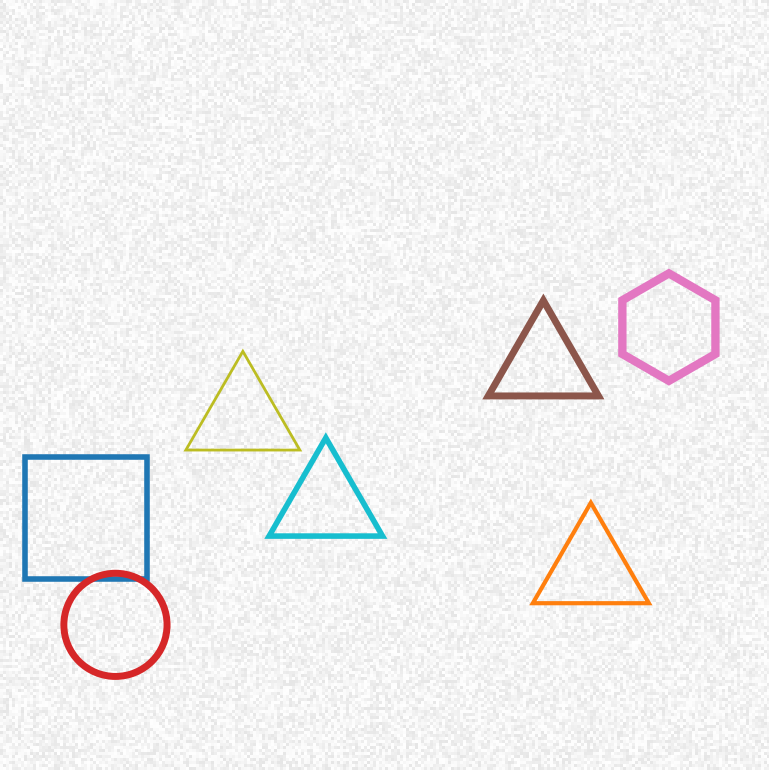[{"shape": "square", "thickness": 2, "radius": 0.4, "center": [0.112, 0.327]}, {"shape": "triangle", "thickness": 1.5, "radius": 0.43, "center": [0.767, 0.26]}, {"shape": "circle", "thickness": 2.5, "radius": 0.34, "center": [0.15, 0.189]}, {"shape": "triangle", "thickness": 2.5, "radius": 0.41, "center": [0.706, 0.527]}, {"shape": "hexagon", "thickness": 3, "radius": 0.35, "center": [0.869, 0.575]}, {"shape": "triangle", "thickness": 1, "radius": 0.43, "center": [0.315, 0.458]}, {"shape": "triangle", "thickness": 2, "radius": 0.43, "center": [0.423, 0.346]}]